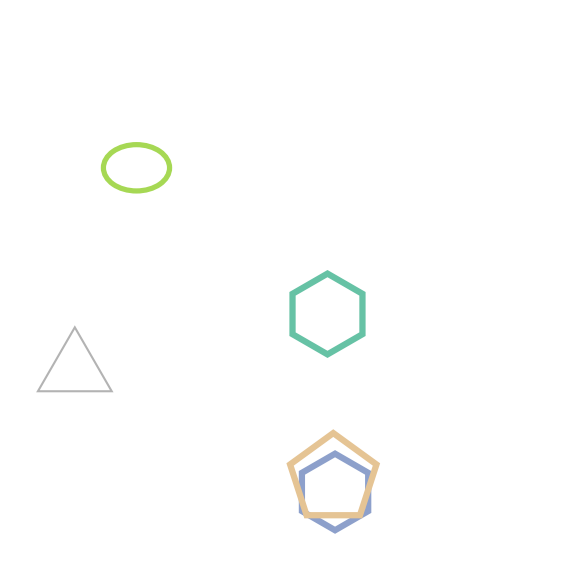[{"shape": "hexagon", "thickness": 3, "radius": 0.35, "center": [0.567, 0.455]}, {"shape": "hexagon", "thickness": 3, "radius": 0.33, "center": [0.58, 0.147]}, {"shape": "oval", "thickness": 2.5, "radius": 0.29, "center": [0.236, 0.709]}, {"shape": "pentagon", "thickness": 3, "radius": 0.39, "center": [0.577, 0.171]}, {"shape": "triangle", "thickness": 1, "radius": 0.37, "center": [0.13, 0.359]}]